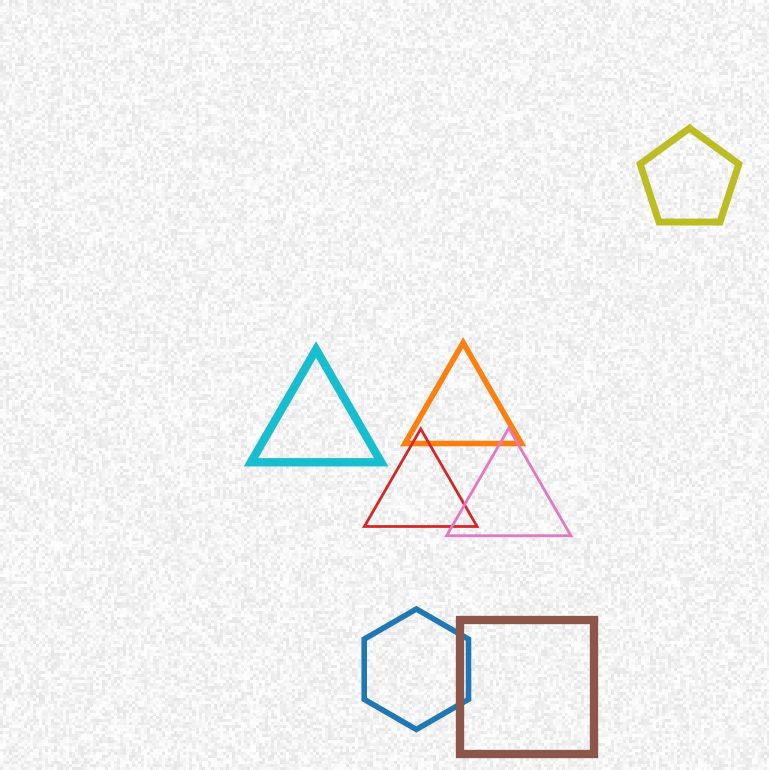[{"shape": "hexagon", "thickness": 2, "radius": 0.39, "center": [0.541, 0.131]}, {"shape": "triangle", "thickness": 2, "radius": 0.44, "center": [0.601, 0.468]}, {"shape": "triangle", "thickness": 1, "radius": 0.42, "center": [0.546, 0.358]}, {"shape": "square", "thickness": 3, "radius": 0.43, "center": [0.684, 0.108]}, {"shape": "triangle", "thickness": 1, "radius": 0.47, "center": [0.661, 0.351]}, {"shape": "pentagon", "thickness": 2.5, "radius": 0.34, "center": [0.895, 0.766]}, {"shape": "triangle", "thickness": 3, "radius": 0.49, "center": [0.41, 0.448]}]